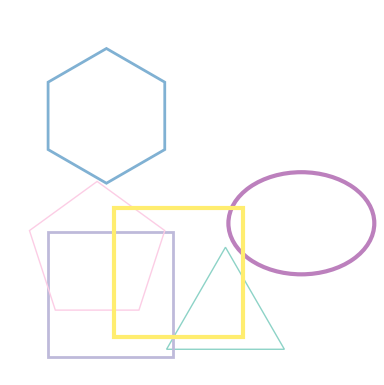[{"shape": "triangle", "thickness": 1, "radius": 0.88, "center": [0.586, 0.181]}, {"shape": "square", "thickness": 2, "radius": 0.81, "center": [0.287, 0.234]}, {"shape": "hexagon", "thickness": 2, "radius": 0.87, "center": [0.276, 0.699]}, {"shape": "pentagon", "thickness": 1, "radius": 0.92, "center": [0.252, 0.344]}, {"shape": "oval", "thickness": 3, "radius": 0.95, "center": [0.783, 0.42]}, {"shape": "square", "thickness": 3, "radius": 0.84, "center": [0.464, 0.292]}]